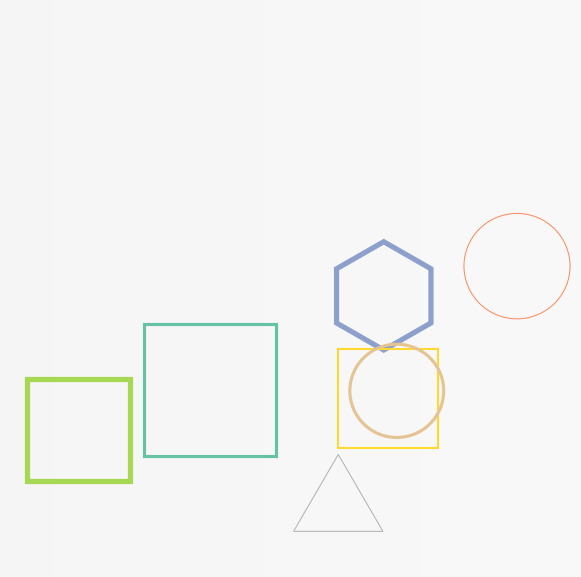[{"shape": "square", "thickness": 1.5, "radius": 0.57, "center": [0.361, 0.324]}, {"shape": "circle", "thickness": 0.5, "radius": 0.46, "center": [0.889, 0.538]}, {"shape": "hexagon", "thickness": 2.5, "radius": 0.47, "center": [0.66, 0.487]}, {"shape": "square", "thickness": 2.5, "radius": 0.44, "center": [0.136, 0.255]}, {"shape": "square", "thickness": 1, "radius": 0.43, "center": [0.667, 0.309]}, {"shape": "circle", "thickness": 1.5, "radius": 0.4, "center": [0.683, 0.322]}, {"shape": "triangle", "thickness": 0.5, "radius": 0.44, "center": [0.582, 0.123]}]